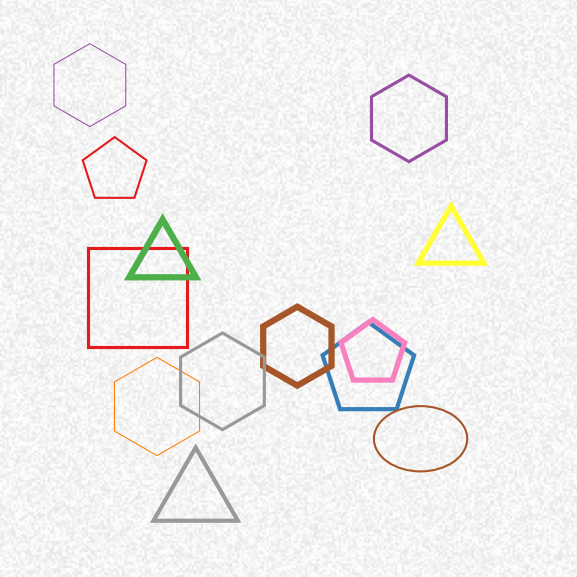[{"shape": "pentagon", "thickness": 1, "radius": 0.29, "center": [0.199, 0.704]}, {"shape": "square", "thickness": 1.5, "radius": 0.43, "center": [0.238, 0.484]}, {"shape": "pentagon", "thickness": 2, "radius": 0.42, "center": [0.638, 0.358]}, {"shape": "triangle", "thickness": 3, "radius": 0.33, "center": [0.282, 0.552]}, {"shape": "hexagon", "thickness": 1.5, "radius": 0.37, "center": [0.708, 0.794]}, {"shape": "hexagon", "thickness": 0.5, "radius": 0.36, "center": [0.156, 0.852]}, {"shape": "hexagon", "thickness": 0.5, "radius": 0.43, "center": [0.272, 0.295]}, {"shape": "triangle", "thickness": 2.5, "radius": 0.33, "center": [0.781, 0.576]}, {"shape": "hexagon", "thickness": 3, "radius": 0.34, "center": [0.515, 0.4]}, {"shape": "oval", "thickness": 1, "radius": 0.4, "center": [0.728, 0.239]}, {"shape": "pentagon", "thickness": 2.5, "radius": 0.29, "center": [0.646, 0.388]}, {"shape": "triangle", "thickness": 2, "radius": 0.42, "center": [0.339, 0.14]}, {"shape": "hexagon", "thickness": 1.5, "radius": 0.42, "center": [0.385, 0.339]}]